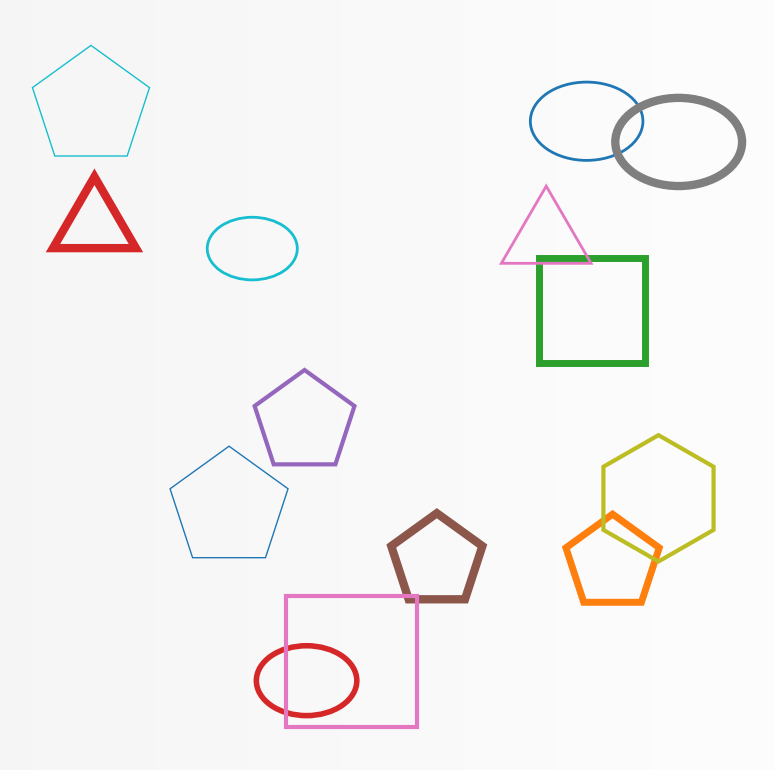[{"shape": "pentagon", "thickness": 0.5, "radius": 0.4, "center": [0.296, 0.34]}, {"shape": "oval", "thickness": 1, "radius": 0.36, "center": [0.757, 0.843]}, {"shape": "pentagon", "thickness": 2.5, "radius": 0.32, "center": [0.79, 0.269]}, {"shape": "square", "thickness": 2.5, "radius": 0.34, "center": [0.764, 0.597]}, {"shape": "triangle", "thickness": 3, "radius": 0.31, "center": [0.122, 0.709]}, {"shape": "oval", "thickness": 2, "radius": 0.32, "center": [0.396, 0.116]}, {"shape": "pentagon", "thickness": 1.5, "radius": 0.34, "center": [0.393, 0.452]}, {"shape": "pentagon", "thickness": 3, "radius": 0.31, "center": [0.564, 0.272]}, {"shape": "triangle", "thickness": 1, "radius": 0.33, "center": [0.705, 0.691]}, {"shape": "square", "thickness": 1.5, "radius": 0.43, "center": [0.454, 0.141]}, {"shape": "oval", "thickness": 3, "radius": 0.41, "center": [0.876, 0.816]}, {"shape": "hexagon", "thickness": 1.5, "radius": 0.41, "center": [0.85, 0.353]}, {"shape": "oval", "thickness": 1, "radius": 0.29, "center": [0.326, 0.677]}, {"shape": "pentagon", "thickness": 0.5, "radius": 0.4, "center": [0.117, 0.862]}]